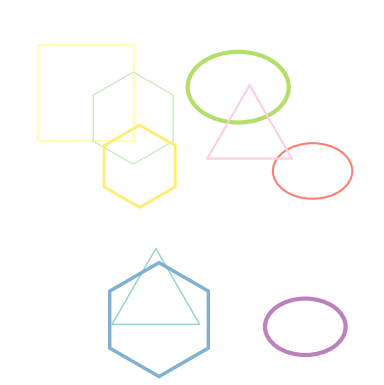[{"shape": "triangle", "thickness": 1, "radius": 0.66, "center": [0.405, 0.223]}, {"shape": "square", "thickness": 1.5, "radius": 0.62, "center": [0.223, 0.758]}, {"shape": "oval", "thickness": 1.5, "radius": 0.52, "center": [0.812, 0.556]}, {"shape": "hexagon", "thickness": 2.5, "radius": 0.74, "center": [0.413, 0.17]}, {"shape": "oval", "thickness": 3, "radius": 0.66, "center": [0.619, 0.774]}, {"shape": "triangle", "thickness": 1.5, "radius": 0.63, "center": [0.648, 0.652]}, {"shape": "oval", "thickness": 3, "radius": 0.52, "center": [0.793, 0.151]}, {"shape": "hexagon", "thickness": 1, "radius": 0.6, "center": [0.346, 0.693]}, {"shape": "hexagon", "thickness": 2, "radius": 0.53, "center": [0.363, 0.568]}]